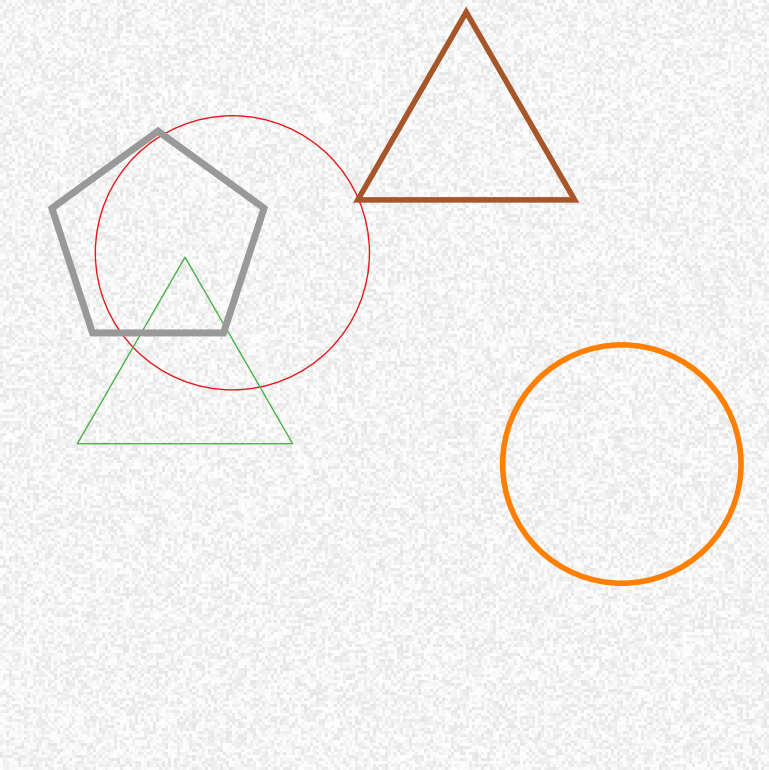[{"shape": "circle", "thickness": 0.5, "radius": 0.89, "center": [0.302, 0.672]}, {"shape": "triangle", "thickness": 0.5, "radius": 0.81, "center": [0.24, 0.504]}, {"shape": "circle", "thickness": 2, "radius": 0.77, "center": [0.808, 0.397]}, {"shape": "triangle", "thickness": 2, "radius": 0.81, "center": [0.605, 0.822]}, {"shape": "pentagon", "thickness": 2.5, "radius": 0.72, "center": [0.205, 0.685]}]